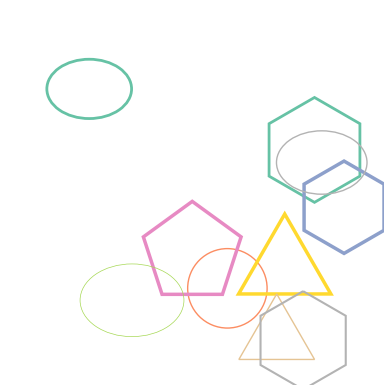[{"shape": "hexagon", "thickness": 2, "radius": 0.68, "center": [0.817, 0.611]}, {"shape": "oval", "thickness": 2, "radius": 0.55, "center": [0.232, 0.769]}, {"shape": "circle", "thickness": 1, "radius": 0.52, "center": [0.591, 0.251]}, {"shape": "hexagon", "thickness": 2.5, "radius": 0.6, "center": [0.894, 0.462]}, {"shape": "pentagon", "thickness": 2.5, "radius": 0.67, "center": [0.499, 0.343]}, {"shape": "oval", "thickness": 0.5, "radius": 0.67, "center": [0.343, 0.22]}, {"shape": "triangle", "thickness": 2.5, "radius": 0.69, "center": [0.74, 0.306]}, {"shape": "triangle", "thickness": 1, "radius": 0.57, "center": [0.719, 0.123]}, {"shape": "oval", "thickness": 1, "radius": 0.59, "center": [0.836, 0.578]}, {"shape": "hexagon", "thickness": 1.5, "radius": 0.64, "center": [0.787, 0.116]}]